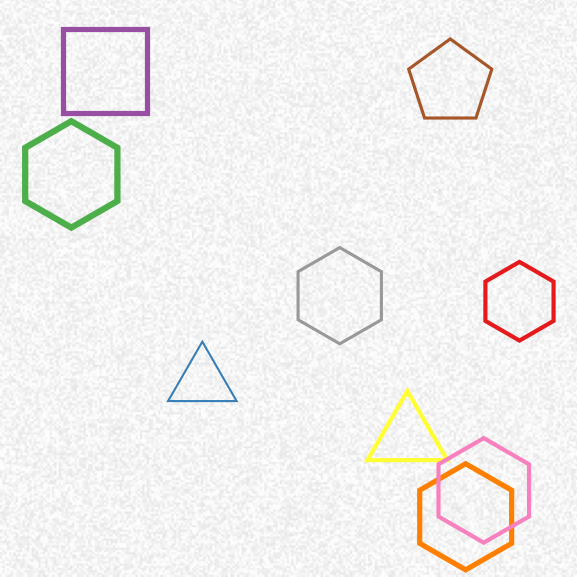[{"shape": "hexagon", "thickness": 2, "radius": 0.34, "center": [0.9, 0.478]}, {"shape": "triangle", "thickness": 1, "radius": 0.34, "center": [0.35, 0.339]}, {"shape": "hexagon", "thickness": 3, "radius": 0.46, "center": [0.123, 0.697]}, {"shape": "square", "thickness": 2.5, "radius": 0.36, "center": [0.182, 0.876]}, {"shape": "hexagon", "thickness": 2.5, "radius": 0.46, "center": [0.806, 0.104]}, {"shape": "triangle", "thickness": 2, "radius": 0.4, "center": [0.705, 0.242]}, {"shape": "pentagon", "thickness": 1.5, "radius": 0.38, "center": [0.78, 0.856]}, {"shape": "hexagon", "thickness": 2, "radius": 0.45, "center": [0.838, 0.15]}, {"shape": "hexagon", "thickness": 1.5, "radius": 0.42, "center": [0.588, 0.487]}]